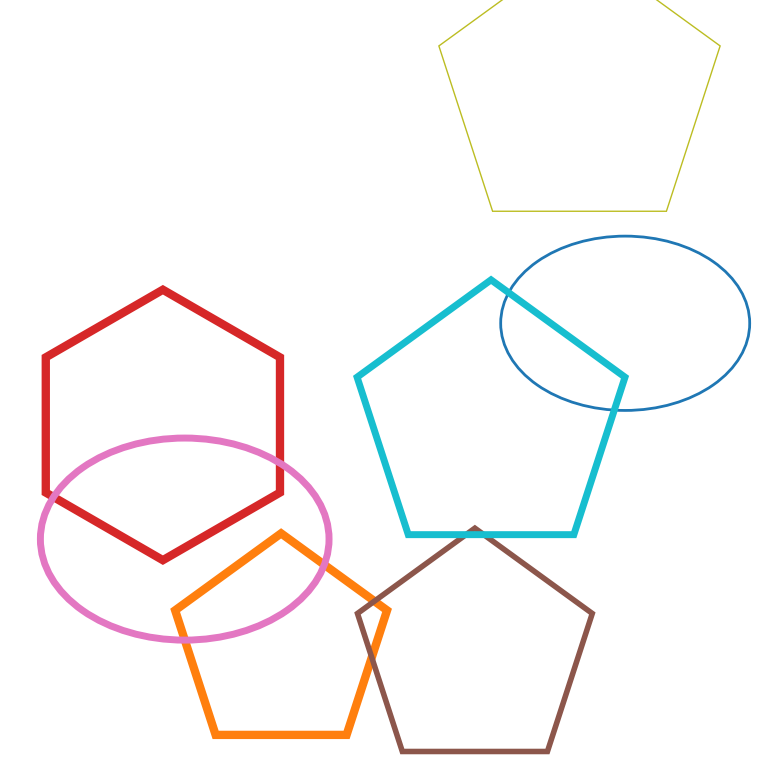[{"shape": "oval", "thickness": 1, "radius": 0.81, "center": [0.812, 0.58]}, {"shape": "pentagon", "thickness": 3, "radius": 0.72, "center": [0.365, 0.163]}, {"shape": "hexagon", "thickness": 3, "radius": 0.88, "center": [0.212, 0.448]}, {"shape": "pentagon", "thickness": 2, "radius": 0.8, "center": [0.617, 0.154]}, {"shape": "oval", "thickness": 2.5, "radius": 0.94, "center": [0.24, 0.3]}, {"shape": "pentagon", "thickness": 0.5, "radius": 0.96, "center": [0.753, 0.881]}, {"shape": "pentagon", "thickness": 2.5, "radius": 0.91, "center": [0.638, 0.454]}]